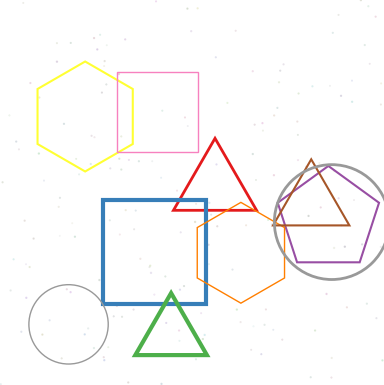[{"shape": "triangle", "thickness": 2, "radius": 0.62, "center": [0.558, 0.516]}, {"shape": "square", "thickness": 3, "radius": 0.67, "center": [0.401, 0.345]}, {"shape": "triangle", "thickness": 3, "radius": 0.54, "center": [0.444, 0.131]}, {"shape": "pentagon", "thickness": 1.5, "radius": 0.69, "center": [0.853, 0.431]}, {"shape": "hexagon", "thickness": 1, "radius": 0.65, "center": [0.626, 0.343]}, {"shape": "hexagon", "thickness": 1.5, "radius": 0.71, "center": [0.221, 0.697]}, {"shape": "triangle", "thickness": 1.5, "radius": 0.57, "center": [0.808, 0.472]}, {"shape": "square", "thickness": 1, "radius": 0.52, "center": [0.409, 0.709]}, {"shape": "circle", "thickness": 1, "radius": 0.52, "center": [0.178, 0.158]}, {"shape": "circle", "thickness": 2, "radius": 0.75, "center": [0.862, 0.423]}]